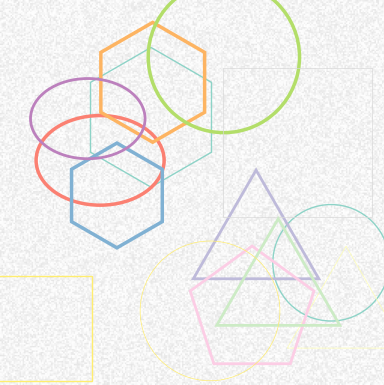[{"shape": "hexagon", "thickness": 1, "radius": 0.91, "center": [0.392, 0.695]}, {"shape": "circle", "thickness": 1, "radius": 0.76, "center": [0.86, 0.317]}, {"shape": "triangle", "thickness": 0.5, "radius": 0.88, "center": [0.899, 0.184]}, {"shape": "triangle", "thickness": 2, "radius": 0.94, "center": [0.665, 0.37]}, {"shape": "oval", "thickness": 2.5, "radius": 0.83, "center": [0.26, 0.583]}, {"shape": "hexagon", "thickness": 2.5, "radius": 0.68, "center": [0.304, 0.492]}, {"shape": "hexagon", "thickness": 2.5, "radius": 0.78, "center": [0.397, 0.786]}, {"shape": "circle", "thickness": 2.5, "radius": 0.98, "center": [0.581, 0.852]}, {"shape": "pentagon", "thickness": 2, "radius": 0.84, "center": [0.655, 0.192]}, {"shape": "square", "thickness": 0.5, "radius": 0.96, "center": [0.773, 0.63]}, {"shape": "oval", "thickness": 2, "radius": 0.74, "center": [0.228, 0.692]}, {"shape": "triangle", "thickness": 2, "radius": 0.92, "center": [0.723, 0.247]}, {"shape": "circle", "thickness": 0.5, "radius": 0.91, "center": [0.546, 0.192]}, {"shape": "square", "thickness": 1, "radius": 0.68, "center": [0.103, 0.148]}]